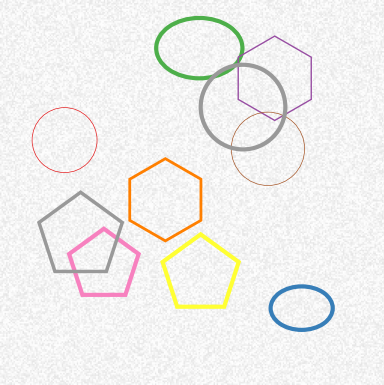[{"shape": "circle", "thickness": 0.5, "radius": 0.42, "center": [0.168, 0.636]}, {"shape": "oval", "thickness": 3, "radius": 0.4, "center": [0.784, 0.2]}, {"shape": "oval", "thickness": 3, "radius": 0.56, "center": [0.518, 0.875]}, {"shape": "hexagon", "thickness": 1, "radius": 0.55, "center": [0.714, 0.797]}, {"shape": "hexagon", "thickness": 2, "radius": 0.53, "center": [0.429, 0.481]}, {"shape": "pentagon", "thickness": 3, "radius": 0.52, "center": [0.521, 0.287]}, {"shape": "circle", "thickness": 0.5, "radius": 0.48, "center": [0.696, 0.613]}, {"shape": "pentagon", "thickness": 3, "radius": 0.47, "center": [0.27, 0.311]}, {"shape": "pentagon", "thickness": 2.5, "radius": 0.57, "center": [0.209, 0.387]}, {"shape": "circle", "thickness": 3, "radius": 0.55, "center": [0.631, 0.722]}]